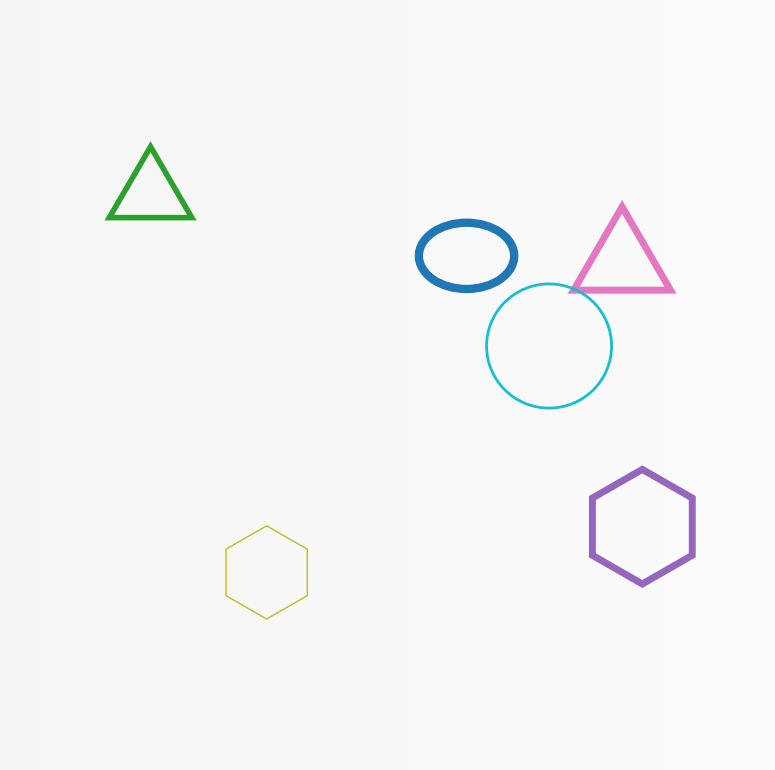[{"shape": "oval", "thickness": 3, "radius": 0.31, "center": [0.602, 0.668]}, {"shape": "triangle", "thickness": 2, "radius": 0.31, "center": [0.194, 0.748]}, {"shape": "hexagon", "thickness": 2.5, "radius": 0.37, "center": [0.829, 0.316]}, {"shape": "triangle", "thickness": 2.5, "radius": 0.36, "center": [0.803, 0.659]}, {"shape": "hexagon", "thickness": 0.5, "radius": 0.3, "center": [0.344, 0.257]}, {"shape": "circle", "thickness": 1, "radius": 0.4, "center": [0.708, 0.551]}]